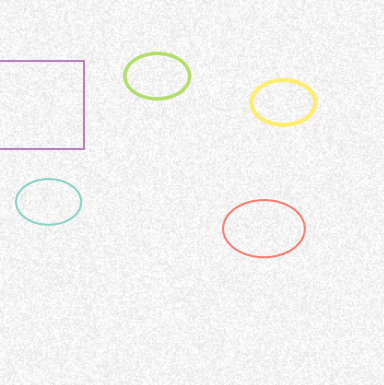[{"shape": "oval", "thickness": 1.5, "radius": 0.42, "center": [0.126, 0.476]}, {"shape": "oval", "thickness": 1.5, "radius": 0.53, "center": [0.686, 0.406]}, {"shape": "oval", "thickness": 2.5, "radius": 0.42, "center": [0.408, 0.802]}, {"shape": "square", "thickness": 1.5, "radius": 0.57, "center": [0.104, 0.727]}, {"shape": "oval", "thickness": 3, "radius": 0.41, "center": [0.736, 0.734]}]